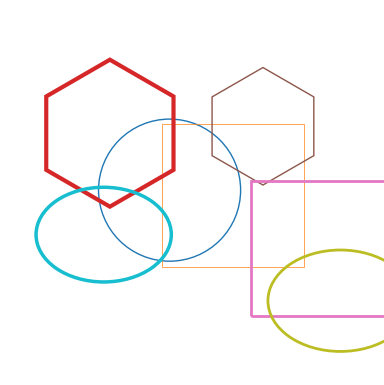[{"shape": "circle", "thickness": 1, "radius": 0.92, "center": [0.44, 0.506]}, {"shape": "square", "thickness": 0.5, "radius": 0.92, "center": [0.605, 0.492]}, {"shape": "hexagon", "thickness": 3, "radius": 0.95, "center": [0.285, 0.654]}, {"shape": "hexagon", "thickness": 1, "radius": 0.76, "center": [0.683, 0.672]}, {"shape": "square", "thickness": 2, "radius": 0.88, "center": [0.828, 0.354]}, {"shape": "oval", "thickness": 2, "radius": 0.94, "center": [0.884, 0.219]}, {"shape": "oval", "thickness": 2.5, "radius": 0.88, "center": [0.269, 0.391]}]